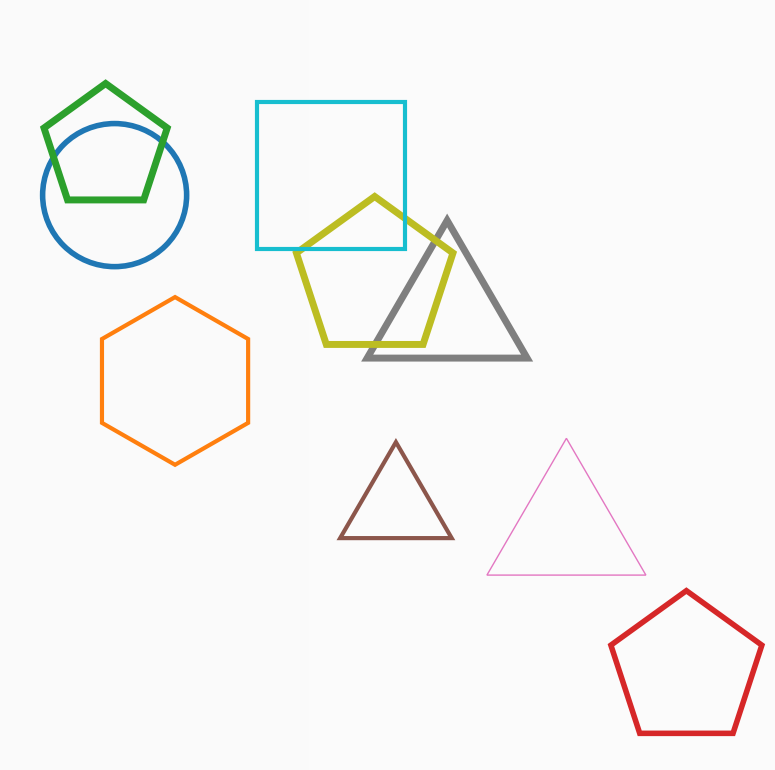[{"shape": "circle", "thickness": 2, "radius": 0.46, "center": [0.148, 0.747]}, {"shape": "hexagon", "thickness": 1.5, "radius": 0.54, "center": [0.226, 0.505]}, {"shape": "pentagon", "thickness": 2.5, "radius": 0.42, "center": [0.136, 0.808]}, {"shape": "pentagon", "thickness": 2, "radius": 0.51, "center": [0.886, 0.13]}, {"shape": "triangle", "thickness": 1.5, "radius": 0.42, "center": [0.511, 0.343]}, {"shape": "triangle", "thickness": 0.5, "radius": 0.59, "center": [0.731, 0.312]}, {"shape": "triangle", "thickness": 2.5, "radius": 0.6, "center": [0.577, 0.595]}, {"shape": "pentagon", "thickness": 2.5, "radius": 0.53, "center": [0.483, 0.639]}, {"shape": "square", "thickness": 1.5, "radius": 0.48, "center": [0.428, 0.772]}]